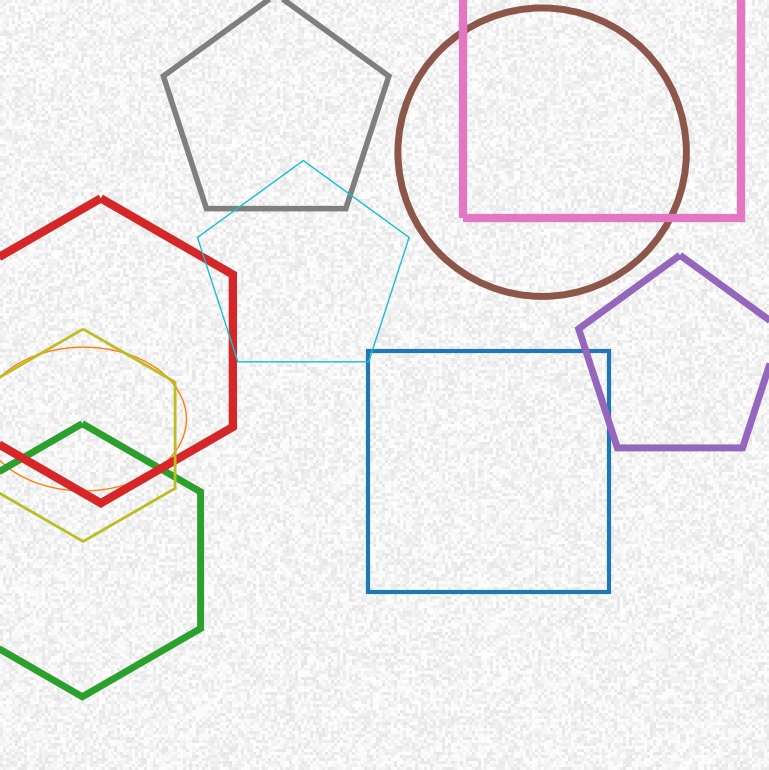[{"shape": "square", "thickness": 1.5, "radius": 0.78, "center": [0.634, 0.388]}, {"shape": "oval", "thickness": 0.5, "radius": 0.67, "center": [0.109, 0.456]}, {"shape": "hexagon", "thickness": 2.5, "radius": 0.89, "center": [0.107, 0.272]}, {"shape": "hexagon", "thickness": 3, "radius": 0.99, "center": [0.131, 0.544]}, {"shape": "pentagon", "thickness": 2.5, "radius": 0.69, "center": [0.883, 0.53]}, {"shape": "circle", "thickness": 2.5, "radius": 0.94, "center": [0.704, 0.802]}, {"shape": "square", "thickness": 3, "radius": 0.9, "center": [0.782, 0.897]}, {"shape": "pentagon", "thickness": 2, "radius": 0.77, "center": [0.359, 0.854]}, {"shape": "hexagon", "thickness": 1, "radius": 0.69, "center": [0.108, 0.435]}, {"shape": "pentagon", "thickness": 0.5, "radius": 0.72, "center": [0.394, 0.647]}]